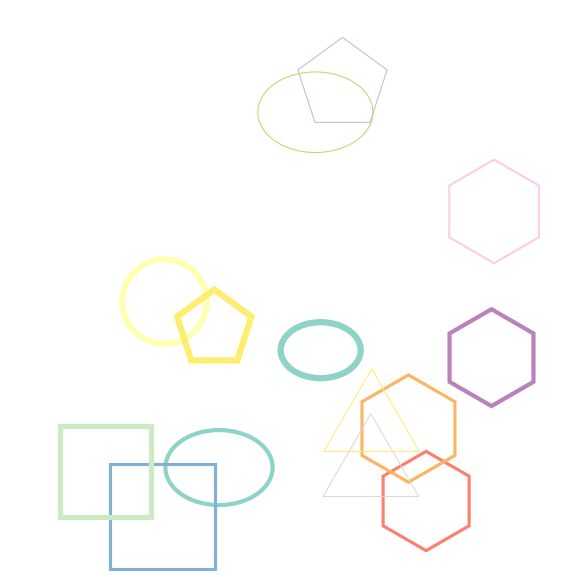[{"shape": "oval", "thickness": 2, "radius": 0.46, "center": [0.379, 0.19]}, {"shape": "oval", "thickness": 3, "radius": 0.35, "center": [0.555, 0.393]}, {"shape": "circle", "thickness": 3, "radius": 0.37, "center": [0.285, 0.477]}, {"shape": "pentagon", "thickness": 0.5, "radius": 0.41, "center": [0.593, 0.853]}, {"shape": "hexagon", "thickness": 1.5, "radius": 0.43, "center": [0.738, 0.132]}, {"shape": "square", "thickness": 1.5, "radius": 0.46, "center": [0.281, 0.104]}, {"shape": "hexagon", "thickness": 1.5, "radius": 0.46, "center": [0.707, 0.257]}, {"shape": "oval", "thickness": 0.5, "radius": 0.5, "center": [0.546, 0.805]}, {"shape": "hexagon", "thickness": 1, "radius": 0.45, "center": [0.855, 0.633]}, {"shape": "triangle", "thickness": 0.5, "radius": 0.48, "center": [0.642, 0.187]}, {"shape": "hexagon", "thickness": 2, "radius": 0.42, "center": [0.851, 0.38]}, {"shape": "square", "thickness": 2.5, "radius": 0.39, "center": [0.183, 0.182]}, {"shape": "pentagon", "thickness": 3, "radius": 0.34, "center": [0.371, 0.43]}, {"shape": "triangle", "thickness": 0.5, "radius": 0.48, "center": [0.644, 0.265]}]